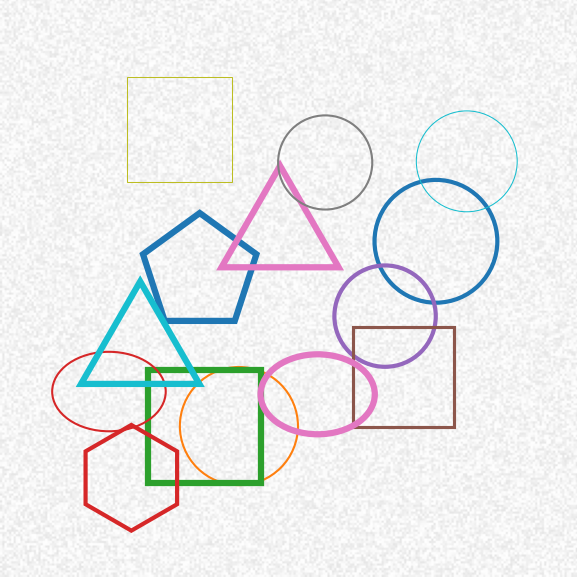[{"shape": "pentagon", "thickness": 3, "radius": 0.52, "center": [0.346, 0.527]}, {"shape": "circle", "thickness": 2, "radius": 0.53, "center": [0.755, 0.581]}, {"shape": "circle", "thickness": 1, "radius": 0.51, "center": [0.414, 0.261]}, {"shape": "square", "thickness": 3, "radius": 0.49, "center": [0.354, 0.26]}, {"shape": "oval", "thickness": 1, "radius": 0.49, "center": [0.189, 0.321]}, {"shape": "hexagon", "thickness": 2, "radius": 0.46, "center": [0.227, 0.172]}, {"shape": "circle", "thickness": 2, "radius": 0.44, "center": [0.667, 0.452]}, {"shape": "square", "thickness": 1.5, "radius": 0.44, "center": [0.699, 0.347]}, {"shape": "oval", "thickness": 3, "radius": 0.49, "center": [0.55, 0.316]}, {"shape": "triangle", "thickness": 3, "radius": 0.59, "center": [0.485, 0.595]}, {"shape": "circle", "thickness": 1, "radius": 0.41, "center": [0.563, 0.718]}, {"shape": "square", "thickness": 0.5, "radius": 0.45, "center": [0.311, 0.775]}, {"shape": "triangle", "thickness": 3, "radius": 0.59, "center": [0.243, 0.393]}, {"shape": "circle", "thickness": 0.5, "radius": 0.44, "center": [0.808, 0.72]}]